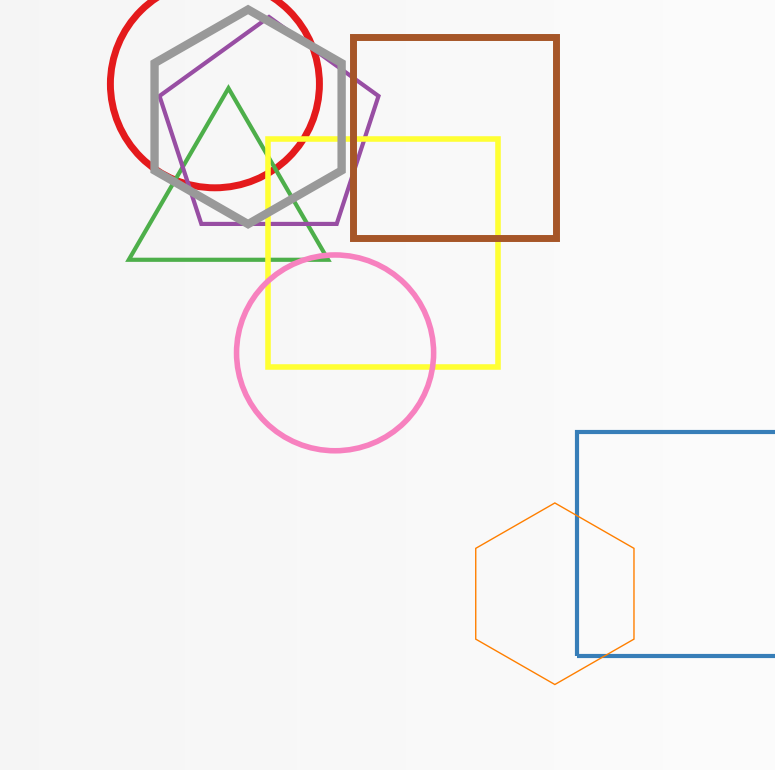[{"shape": "circle", "thickness": 2.5, "radius": 0.67, "center": [0.277, 0.891]}, {"shape": "square", "thickness": 1.5, "radius": 0.73, "center": [0.89, 0.293]}, {"shape": "triangle", "thickness": 1.5, "radius": 0.74, "center": [0.295, 0.737]}, {"shape": "pentagon", "thickness": 1.5, "radius": 0.74, "center": [0.347, 0.829]}, {"shape": "hexagon", "thickness": 0.5, "radius": 0.59, "center": [0.716, 0.229]}, {"shape": "square", "thickness": 2, "radius": 0.74, "center": [0.494, 0.672]}, {"shape": "square", "thickness": 2.5, "radius": 0.65, "center": [0.586, 0.821]}, {"shape": "circle", "thickness": 2, "radius": 0.64, "center": [0.432, 0.542]}, {"shape": "hexagon", "thickness": 3, "radius": 0.7, "center": [0.32, 0.848]}]